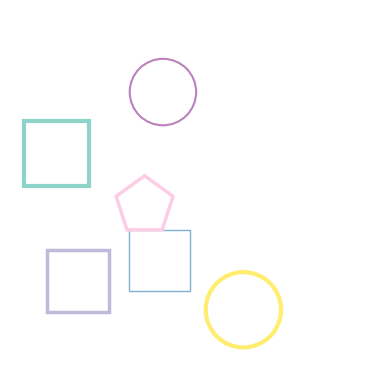[{"shape": "square", "thickness": 3, "radius": 0.42, "center": [0.146, 0.601]}, {"shape": "square", "thickness": 2.5, "radius": 0.4, "center": [0.202, 0.27]}, {"shape": "square", "thickness": 1, "radius": 0.4, "center": [0.415, 0.324]}, {"shape": "pentagon", "thickness": 2.5, "radius": 0.39, "center": [0.375, 0.466]}, {"shape": "circle", "thickness": 1.5, "radius": 0.43, "center": [0.423, 0.761]}, {"shape": "circle", "thickness": 3, "radius": 0.49, "center": [0.632, 0.195]}]